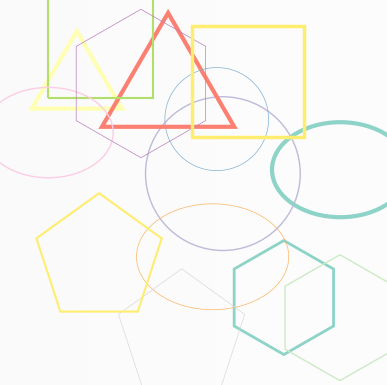[{"shape": "oval", "thickness": 3, "radius": 0.88, "center": [0.878, 0.559]}, {"shape": "hexagon", "thickness": 2, "radius": 0.74, "center": [0.733, 0.227]}, {"shape": "triangle", "thickness": 3, "radius": 0.67, "center": [0.198, 0.785]}, {"shape": "circle", "thickness": 1, "radius": 1.0, "center": [0.575, 0.549]}, {"shape": "triangle", "thickness": 3, "radius": 0.99, "center": [0.434, 0.769]}, {"shape": "circle", "thickness": 0.5, "radius": 0.67, "center": [0.559, 0.691]}, {"shape": "oval", "thickness": 0.5, "radius": 0.98, "center": [0.549, 0.333]}, {"shape": "square", "thickness": 1.5, "radius": 0.68, "center": [0.259, 0.882]}, {"shape": "oval", "thickness": 1, "radius": 0.84, "center": [0.125, 0.656]}, {"shape": "pentagon", "thickness": 0.5, "radius": 0.86, "center": [0.469, 0.131]}, {"shape": "hexagon", "thickness": 0.5, "radius": 0.96, "center": [0.364, 0.783]}, {"shape": "hexagon", "thickness": 1, "radius": 0.82, "center": [0.877, 0.175]}, {"shape": "square", "thickness": 2.5, "radius": 0.72, "center": [0.64, 0.788]}, {"shape": "pentagon", "thickness": 1.5, "radius": 0.85, "center": [0.256, 0.328]}]